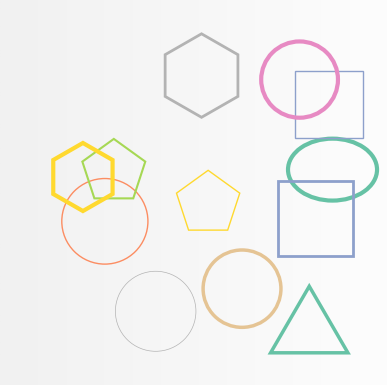[{"shape": "triangle", "thickness": 2.5, "radius": 0.58, "center": [0.798, 0.141]}, {"shape": "oval", "thickness": 3, "radius": 0.57, "center": [0.858, 0.559]}, {"shape": "circle", "thickness": 1, "radius": 0.56, "center": [0.271, 0.425]}, {"shape": "square", "thickness": 1, "radius": 0.44, "center": [0.85, 0.728]}, {"shape": "square", "thickness": 2, "radius": 0.48, "center": [0.814, 0.433]}, {"shape": "circle", "thickness": 3, "radius": 0.5, "center": [0.773, 0.793]}, {"shape": "pentagon", "thickness": 1.5, "radius": 0.43, "center": [0.294, 0.554]}, {"shape": "pentagon", "thickness": 1, "radius": 0.43, "center": [0.537, 0.472]}, {"shape": "hexagon", "thickness": 3, "radius": 0.44, "center": [0.214, 0.54]}, {"shape": "circle", "thickness": 2.5, "radius": 0.5, "center": [0.625, 0.25]}, {"shape": "hexagon", "thickness": 2, "radius": 0.54, "center": [0.52, 0.804]}, {"shape": "circle", "thickness": 0.5, "radius": 0.52, "center": [0.402, 0.191]}]